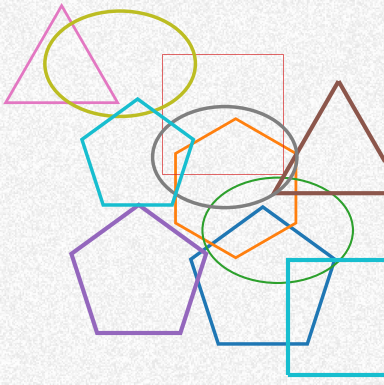[{"shape": "pentagon", "thickness": 2.5, "radius": 0.98, "center": [0.683, 0.266]}, {"shape": "hexagon", "thickness": 2, "radius": 0.9, "center": [0.612, 0.511]}, {"shape": "oval", "thickness": 1.5, "radius": 0.98, "center": [0.721, 0.402]}, {"shape": "square", "thickness": 0.5, "radius": 0.78, "center": [0.578, 0.704]}, {"shape": "pentagon", "thickness": 3, "radius": 0.92, "center": [0.36, 0.284]}, {"shape": "triangle", "thickness": 3, "radius": 0.97, "center": [0.879, 0.595]}, {"shape": "triangle", "thickness": 2, "radius": 0.84, "center": [0.16, 0.817]}, {"shape": "oval", "thickness": 2.5, "radius": 0.94, "center": [0.584, 0.592]}, {"shape": "oval", "thickness": 2.5, "radius": 0.98, "center": [0.312, 0.834]}, {"shape": "square", "thickness": 3, "radius": 0.75, "center": [0.898, 0.176]}, {"shape": "pentagon", "thickness": 2.5, "radius": 0.76, "center": [0.357, 0.591]}]